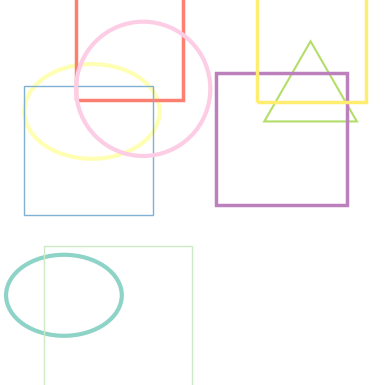[{"shape": "oval", "thickness": 3, "radius": 0.75, "center": [0.166, 0.233]}, {"shape": "oval", "thickness": 3, "radius": 0.88, "center": [0.239, 0.711]}, {"shape": "square", "thickness": 2.5, "radius": 0.7, "center": [0.336, 0.881]}, {"shape": "square", "thickness": 1, "radius": 0.84, "center": [0.229, 0.61]}, {"shape": "triangle", "thickness": 1.5, "radius": 0.69, "center": [0.807, 0.754]}, {"shape": "circle", "thickness": 3, "radius": 0.87, "center": [0.372, 0.769]}, {"shape": "square", "thickness": 2.5, "radius": 0.86, "center": [0.732, 0.639]}, {"shape": "square", "thickness": 1, "radius": 0.97, "center": [0.307, 0.167]}, {"shape": "square", "thickness": 2.5, "radius": 0.71, "center": [0.809, 0.877]}]